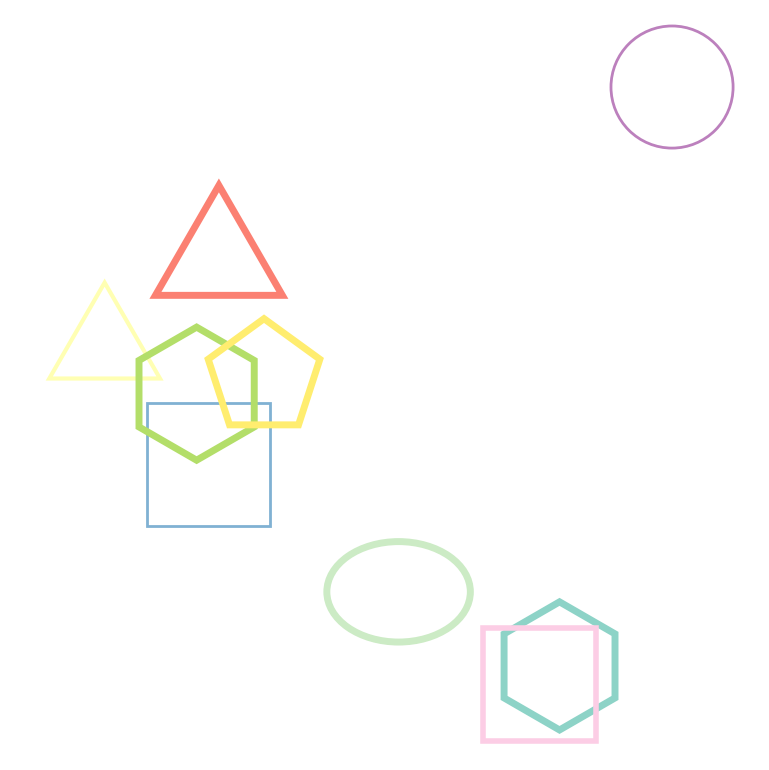[{"shape": "hexagon", "thickness": 2.5, "radius": 0.42, "center": [0.727, 0.135]}, {"shape": "triangle", "thickness": 1.5, "radius": 0.42, "center": [0.136, 0.55]}, {"shape": "triangle", "thickness": 2.5, "radius": 0.48, "center": [0.284, 0.664]}, {"shape": "square", "thickness": 1, "radius": 0.4, "center": [0.271, 0.397]}, {"shape": "hexagon", "thickness": 2.5, "radius": 0.43, "center": [0.255, 0.489]}, {"shape": "square", "thickness": 2, "radius": 0.37, "center": [0.701, 0.111]}, {"shape": "circle", "thickness": 1, "radius": 0.4, "center": [0.873, 0.887]}, {"shape": "oval", "thickness": 2.5, "radius": 0.47, "center": [0.518, 0.231]}, {"shape": "pentagon", "thickness": 2.5, "radius": 0.38, "center": [0.343, 0.51]}]